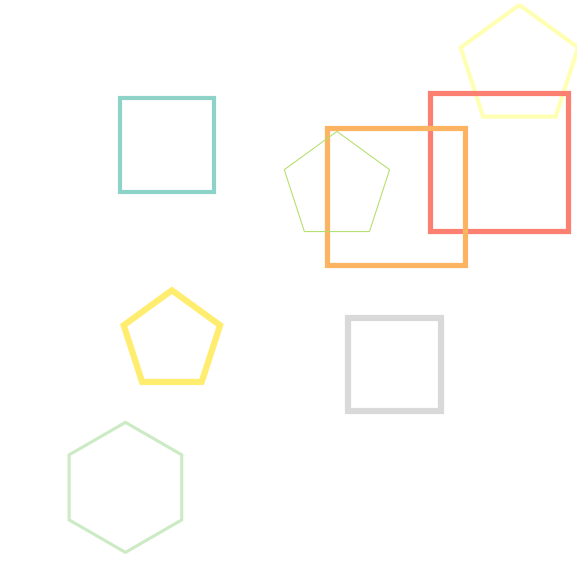[{"shape": "square", "thickness": 2, "radius": 0.41, "center": [0.289, 0.748]}, {"shape": "pentagon", "thickness": 2, "radius": 0.53, "center": [0.899, 0.884]}, {"shape": "square", "thickness": 2.5, "radius": 0.6, "center": [0.863, 0.719]}, {"shape": "square", "thickness": 2.5, "radius": 0.6, "center": [0.686, 0.659]}, {"shape": "pentagon", "thickness": 0.5, "radius": 0.48, "center": [0.583, 0.676]}, {"shape": "square", "thickness": 3, "radius": 0.4, "center": [0.683, 0.368]}, {"shape": "hexagon", "thickness": 1.5, "radius": 0.56, "center": [0.217, 0.155]}, {"shape": "pentagon", "thickness": 3, "radius": 0.44, "center": [0.298, 0.409]}]